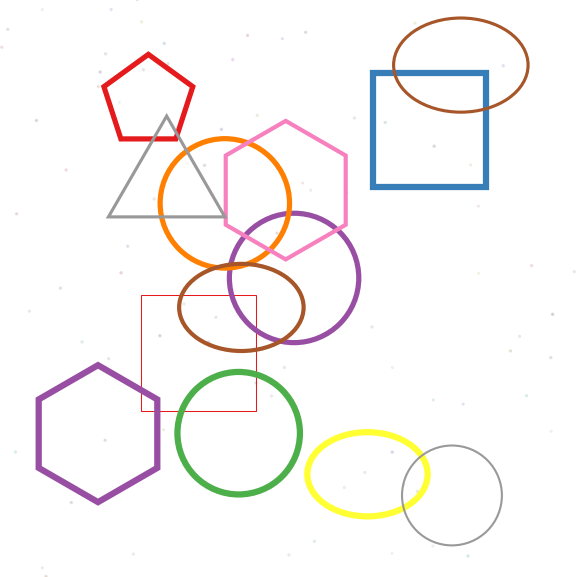[{"shape": "square", "thickness": 0.5, "radius": 0.5, "center": [0.344, 0.387]}, {"shape": "pentagon", "thickness": 2.5, "radius": 0.4, "center": [0.257, 0.824]}, {"shape": "square", "thickness": 3, "radius": 0.49, "center": [0.744, 0.774]}, {"shape": "circle", "thickness": 3, "radius": 0.53, "center": [0.413, 0.249]}, {"shape": "circle", "thickness": 2.5, "radius": 0.56, "center": [0.509, 0.518]}, {"shape": "hexagon", "thickness": 3, "radius": 0.59, "center": [0.17, 0.248]}, {"shape": "circle", "thickness": 2.5, "radius": 0.56, "center": [0.389, 0.647]}, {"shape": "oval", "thickness": 3, "radius": 0.52, "center": [0.636, 0.178]}, {"shape": "oval", "thickness": 1.5, "radius": 0.58, "center": [0.798, 0.886]}, {"shape": "oval", "thickness": 2, "radius": 0.54, "center": [0.418, 0.467]}, {"shape": "hexagon", "thickness": 2, "radius": 0.6, "center": [0.495, 0.67]}, {"shape": "triangle", "thickness": 1.5, "radius": 0.58, "center": [0.289, 0.682]}, {"shape": "circle", "thickness": 1, "radius": 0.43, "center": [0.783, 0.141]}]